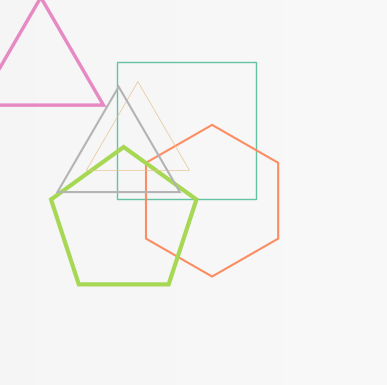[{"shape": "square", "thickness": 1, "radius": 0.89, "center": [0.481, 0.661]}, {"shape": "hexagon", "thickness": 1.5, "radius": 0.98, "center": [0.547, 0.479]}, {"shape": "triangle", "thickness": 2.5, "radius": 0.93, "center": [0.105, 0.82]}, {"shape": "pentagon", "thickness": 3, "radius": 0.99, "center": [0.319, 0.421]}, {"shape": "triangle", "thickness": 0.5, "radius": 0.77, "center": [0.356, 0.634]}, {"shape": "triangle", "thickness": 1.5, "radius": 0.91, "center": [0.306, 0.592]}]